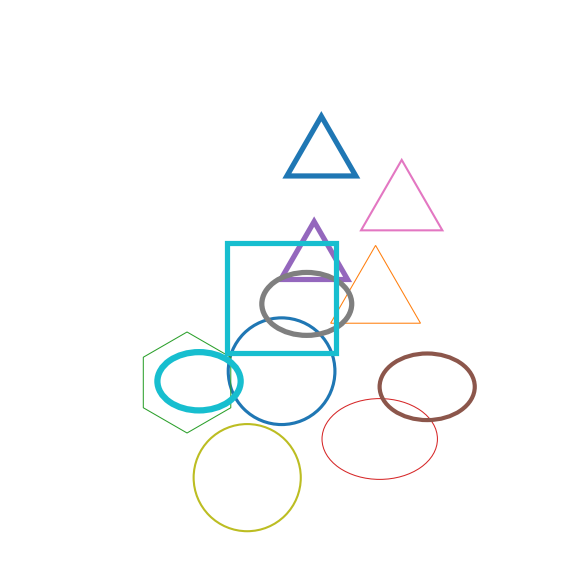[{"shape": "circle", "thickness": 1.5, "radius": 0.46, "center": [0.488, 0.356]}, {"shape": "triangle", "thickness": 2.5, "radius": 0.34, "center": [0.556, 0.729]}, {"shape": "triangle", "thickness": 0.5, "radius": 0.45, "center": [0.65, 0.484]}, {"shape": "hexagon", "thickness": 0.5, "radius": 0.44, "center": [0.324, 0.337]}, {"shape": "oval", "thickness": 0.5, "radius": 0.5, "center": [0.658, 0.239]}, {"shape": "triangle", "thickness": 2.5, "radius": 0.33, "center": [0.544, 0.549]}, {"shape": "oval", "thickness": 2, "radius": 0.41, "center": [0.74, 0.329]}, {"shape": "triangle", "thickness": 1, "radius": 0.41, "center": [0.696, 0.641]}, {"shape": "oval", "thickness": 2.5, "radius": 0.39, "center": [0.531, 0.473]}, {"shape": "circle", "thickness": 1, "radius": 0.46, "center": [0.428, 0.172]}, {"shape": "square", "thickness": 2.5, "radius": 0.47, "center": [0.487, 0.483]}, {"shape": "oval", "thickness": 3, "radius": 0.36, "center": [0.345, 0.339]}]